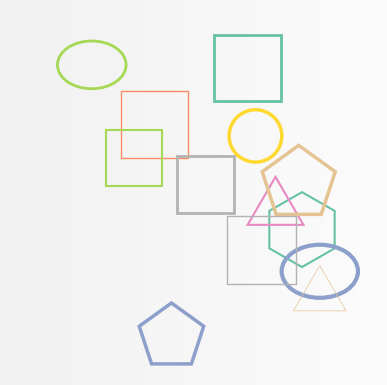[{"shape": "square", "thickness": 2, "radius": 0.43, "center": [0.639, 0.823]}, {"shape": "hexagon", "thickness": 1.5, "radius": 0.49, "center": [0.779, 0.404]}, {"shape": "square", "thickness": 1, "radius": 0.44, "center": [0.398, 0.676]}, {"shape": "oval", "thickness": 3, "radius": 0.49, "center": [0.825, 0.295]}, {"shape": "pentagon", "thickness": 2.5, "radius": 0.44, "center": [0.443, 0.126]}, {"shape": "triangle", "thickness": 1.5, "radius": 0.42, "center": [0.711, 0.458]}, {"shape": "square", "thickness": 1.5, "radius": 0.36, "center": [0.345, 0.59]}, {"shape": "oval", "thickness": 2, "radius": 0.44, "center": [0.237, 0.832]}, {"shape": "circle", "thickness": 2.5, "radius": 0.34, "center": [0.659, 0.647]}, {"shape": "triangle", "thickness": 0.5, "radius": 0.39, "center": [0.825, 0.232]}, {"shape": "pentagon", "thickness": 2.5, "radius": 0.5, "center": [0.771, 0.523]}, {"shape": "square", "thickness": 1, "radius": 0.44, "center": [0.675, 0.351]}, {"shape": "square", "thickness": 2, "radius": 0.37, "center": [0.53, 0.522]}]